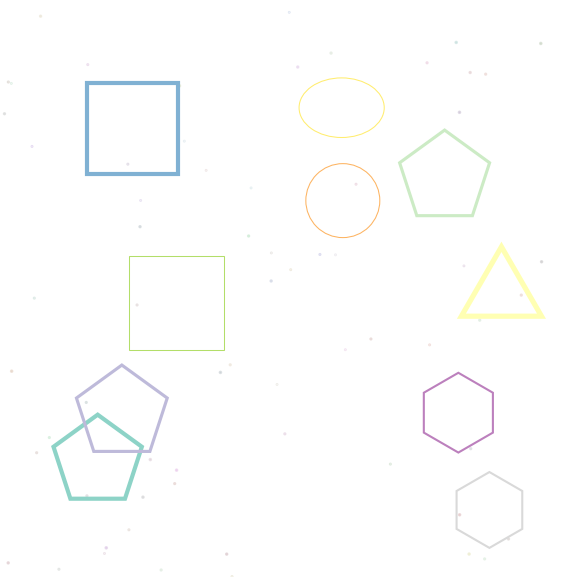[{"shape": "pentagon", "thickness": 2, "radius": 0.4, "center": [0.169, 0.201]}, {"shape": "triangle", "thickness": 2.5, "radius": 0.4, "center": [0.868, 0.492]}, {"shape": "pentagon", "thickness": 1.5, "radius": 0.41, "center": [0.211, 0.284]}, {"shape": "square", "thickness": 2, "radius": 0.39, "center": [0.23, 0.777]}, {"shape": "circle", "thickness": 0.5, "radius": 0.32, "center": [0.594, 0.652]}, {"shape": "square", "thickness": 0.5, "radius": 0.41, "center": [0.306, 0.475]}, {"shape": "hexagon", "thickness": 1, "radius": 0.33, "center": [0.847, 0.116]}, {"shape": "hexagon", "thickness": 1, "radius": 0.35, "center": [0.794, 0.285]}, {"shape": "pentagon", "thickness": 1.5, "radius": 0.41, "center": [0.77, 0.692]}, {"shape": "oval", "thickness": 0.5, "radius": 0.37, "center": [0.592, 0.813]}]